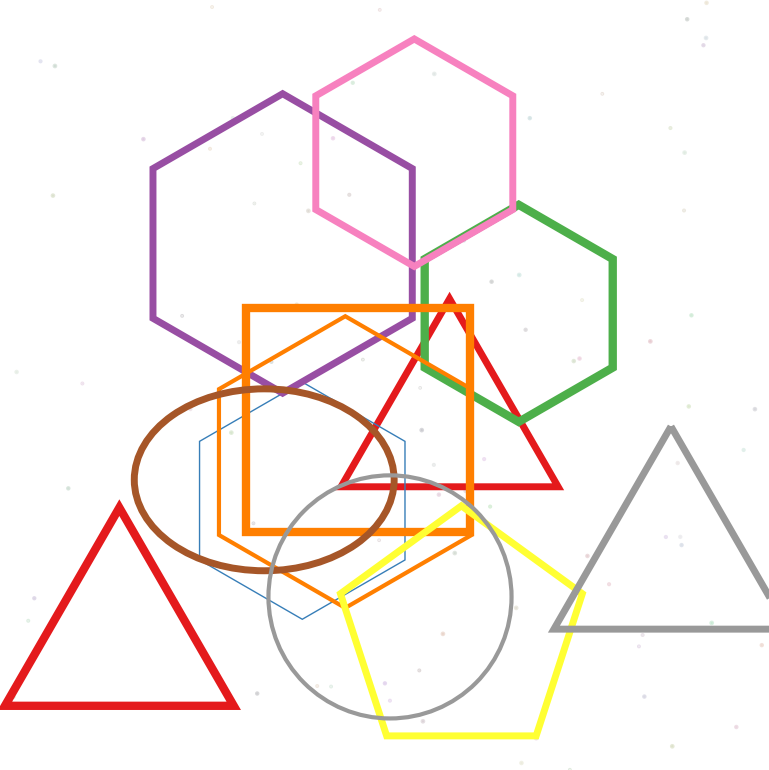[{"shape": "triangle", "thickness": 2.5, "radius": 0.81, "center": [0.584, 0.449]}, {"shape": "triangle", "thickness": 3, "radius": 0.86, "center": [0.155, 0.169]}, {"shape": "hexagon", "thickness": 0.5, "radius": 0.77, "center": [0.393, 0.35]}, {"shape": "hexagon", "thickness": 3, "radius": 0.7, "center": [0.674, 0.593]}, {"shape": "hexagon", "thickness": 2.5, "radius": 0.97, "center": [0.367, 0.684]}, {"shape": "hexagon", "thickness": 1.5, "radius": 0.95, "center": [0.448, 0.4]}, {"shape": "square", "thickness": 3, "radius": 0.73, "center": [0.465, 0.454]}, {"shape": "pentagon", "thickness": 2.5, "radius": 0.83, "center": [0.599, 0.178]}, {"shape": "oval", "thickness": 2.5, "radius": 0.84, "center": [0.343, 0.377]}, {"shape": "hexagon", "thickness": 2.5, "radius": 0.74, "center": [0.538, 0.802]}, {"shape": "circle", "thickness": 1.5, "radius": 0.79, "center": [0.506, 0.225]}, {"shape": "triangle", "thickness": 2.5, "radius": 0.88, "center": [0.871, 0.271]}]